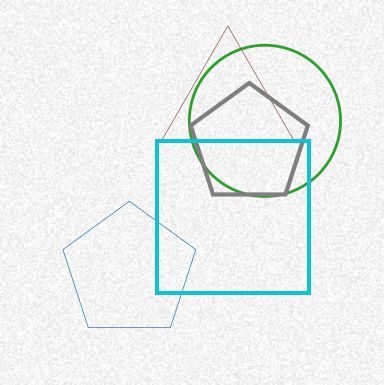[{"shape": "pentagon", "thickness": 0.5, "radius": 0.91, "center": [0.336, 0.296]}, {"shape": "circle", "thickness": 2, "radius": 0.98, "center": [0.688, 0.686]}, {"shape": "triangle", "thickness": 0.5, "radius": 0.99, "center": [0.592, 0.734]}, {"shape": "pentagon", "thickness": 3, "radius": 0.8, "center": [0.647, 0.624]}, {"shape": "square", "thickness": 3, "radius": 0.98, "center": [0.606, 0.437]}]